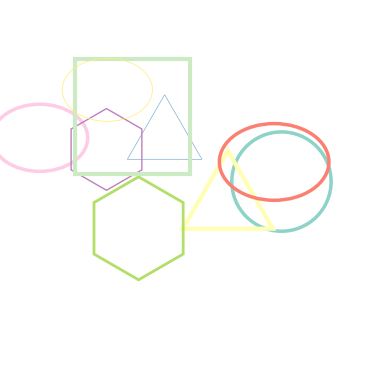[{"shape": "circle", "thickness": 2.5, "radius": 0.64, "center": [0.731, 0.528]}, {"shape": "triangle", "thickness": 3, "radius": 0.67, "center": [0.592, 0.473]}, {"shape": "oval", "thickness": 2.5, "radius": 0.71, "center": [0.712, 0.579]}, {"shape": "triangle", "thickness": 0.5, "radius": 0.56, "center": [0.428, 0.642]}, {"shape": "hexagon", "thickness": 2, "radius": 0.67, "center": [0.36, 0.407]}, {"shape": "oval", "thickness": 2.5, "radius": 0.62, "center": [0.103, 0.642]}, {"shape": "hexagon", "thickness": 1, "radius": 0.53, "center": [0.277, 0.612]}, {"shape": "square", "thickness": 3, "radius": 0.74, "center": [0.344, 0.697]}, {"shape": "oval", "thickness": 0.5, "radius": 0.59, "center": [0.279, 0.767]}]